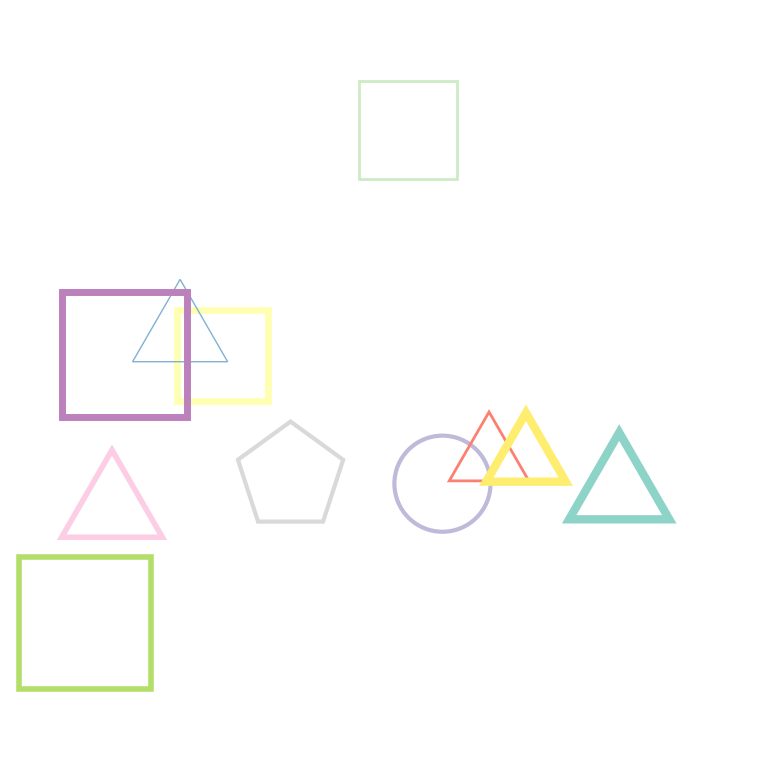[{"shape": "triangle", "thickness": 3, "radius": 0.38, "center": [0.804, 0.363]}, {"shape": "square", "thickness": 2.5, "radius": 0.29, "center": [0.288, 0.538]}, {"shape": "circle", "thickness": 1.5, "radius": 0.31, "center": [0.575, 0.372]}, {"shape": "triangle", "thickness": 1, "radius": 0.3, "center": [0.635, 0.405]}, {"shape": "triangle", "thickness": 0.5, "radius": 0.36, "center": [0.234, 0.566]}, {"shape": "square", "thickness": 2, "radius": 0.43, "center": [0.11, 0.191]}, {"shape": "triangle", "thickness": 2, "radius": 0.38, "center": [0.145, 0.34]}, {"shape": "pentagon", "thickness": 1.5, "radius": 0.36, "center": [0.377, 0.381]}, {"shape": "square", "thickness": 2.5, "radius": 0.41, "center": [0.162, 0.539]}, {"shape": "square", "thickness": 1, "radius": 0.32, "center": [0.53, 0.831]}, {"shape": "triangle", "thickness": 3, "radius": 0.3, "center": [0.683, 0.404]}]